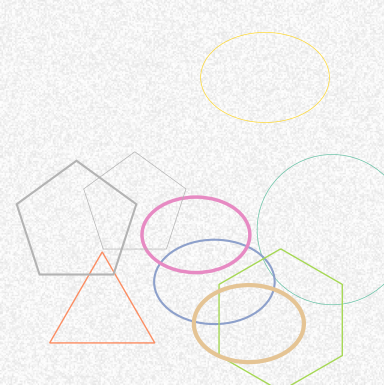[{"shape": "circle", "thickness": 0.5, "radius": 0.98, "center": [0.863, 0.404]}, {"shape": "triangle", "thickness": 1, "radius": 0.79, "center": [0.265, 0.188]}, {"shape": "oval", "thickness": 1.5, "radius": 0.78, "center": [0.557, 0.268]}, {"shape": "oval", "thickness": 2.5, "radius": 0.7, "center": [0.509, 0.39]}, {"shape": "hexagon", "thickness": 1, "radius": 0.92, "center": [0.729, 0.169]}, {"shape": "oval", "thickness": 0.5, "radius": 0.84, "center": [0.688, 0.799]}, {"shape": "oval", "thickness": 3, "radius": 0.71, "center": [0.646, 0.159]}, {"shape": "pentagon", "thickness": 1.5, "radius": 0.82, "center": [0.199, 0.419]}, {"shape": "pentagon", "thickness": 0.5, "radius": 0.7, "center": [0.35, 0.466]}]